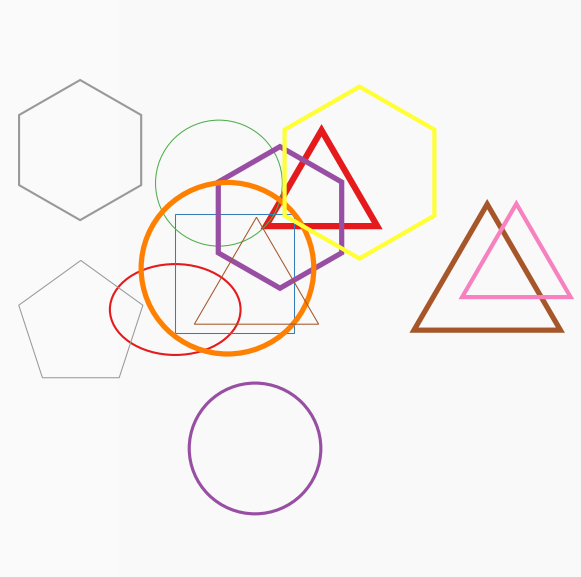[{"shape": "oval", "thickness": 1, "radius": 0.56, "center": [0.301, 0.463]}, {"shape": "triangle", "thickness": 3, "radius": 0.55, "center": [0.553, 0.663]}, {"shape": "square", "thickness": 0.5, "radius": 0.51, "center": [0.404, 0.525]}, {"shape": "circle", "thickness": 0.5, "radius": 0.55, "center": [0.377, 0.682]}, {"shape": "circle", "thickness": 1.5, "radius": 0.57, "center": [0.439, 0.223]}, {"shape": "hexagon", "thickness": 2.5, "radius": 0.61, "center": [0.482, 0.623]}, {"shape": "circle", "thickness": 2.5, "radius": 0.74, "center": [0.391, 0.535]}, {"shape": "hexagon", "thickness": 2, "radius": 0.74, "center": [0.618, 0.7]}, {"shape": "triangle", "thickness": 2.5, "radius": 0.73, "center": [0.838, 0.5]}, {"shape": "triangle", "thickness": 0.5, "radius": 0.62, "center": [0.441, 0.499]}, {"shape": "triangle", "thickness": 2, "radius": 0.54, "center": [0.888, 0.539]}, {"shape": "pentagon", "thickness": 0.5, "radius": 0.56, "center": [0.139, 0.436]}, {"shape": "hexagon", "thickness": 1, "radius": 0.61, "center": [0.138, 0.739]}]